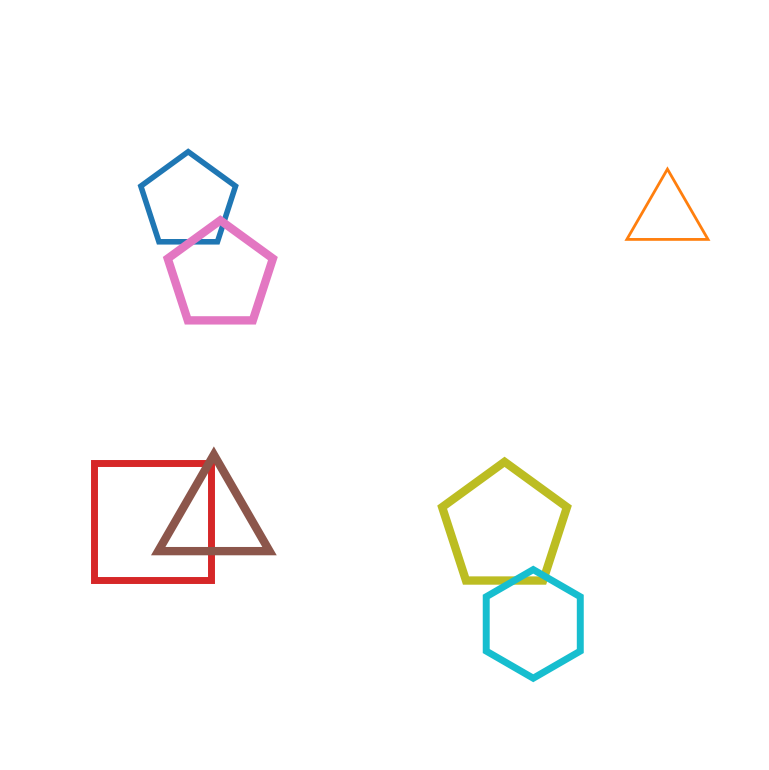[{"shape": "pentagon", "thickness": 2, "radius": 0.32, "center": [0.244, 0.738]}, {"shape": "triangle", "thickness": 1, "radius": 0.3, "center": [0.867, 0.72]}, {"shape": "square", "thickness": 2.5, "radius": 0.38, "center": [0.198, 0.322]}, {"shape": "triangle", "thickness": 3, "radius": 0.42, "center": [0.278, 0.326]}, {"shape": "pentagon", "thickness": 3, "radius": 0.36, "center": [0.286, 0.642]}, {"shape": "pentagon", "thickness": 3, "radius": 0.43, "center": [0.655, 0.315]}, {"shape": "hexagon", "thickness": 2.5, "radius": 0.35, "center": [0.693, 0.19]}]